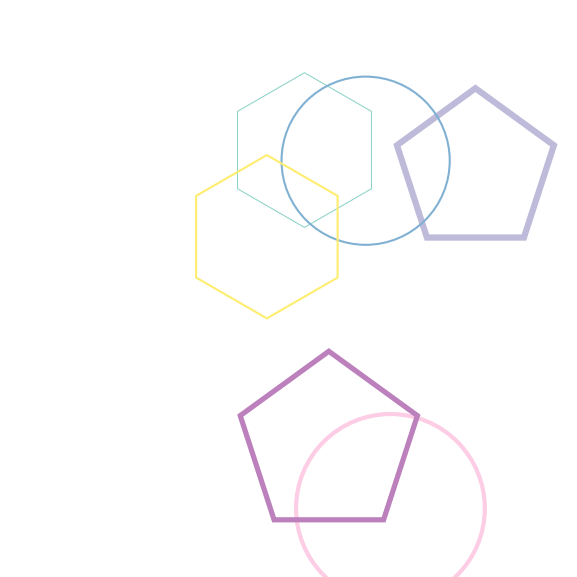[{"shape": "hexagon", "thickness": 0.5, "radius": 0.67, "center": [0.527, 0.739]}, {"shape": "pentagon", "thickness": 3, "radius": 0.71, "center": [0.823, 0.703]}, {"shape": "circle", "thickness": 1, "radius": 0.73, "center": [0.633, 0.721]}, {"shape": "circle", "thickness": 2, "radius": 0.82, "center": [0.676, 0.119]}, {"shape": "pentagon", "thickness": 2.5, "radius": 0.81, "center": [0.569, 0.23]}, {"shape": "hexagon", "thickness": 1, "radius": 0.71, "center": [0.462, 0.589]}]